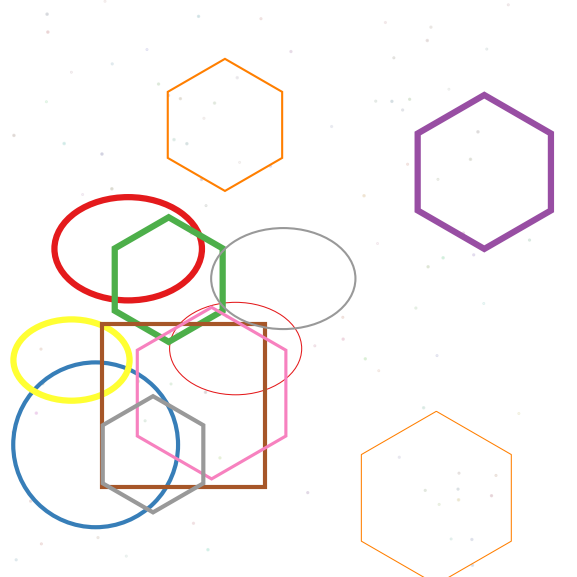[{"shape": "oval", "thickness": 0.5, "radius": 0.57, "center": [0.408, 0.396]}, {"shape": "oval", "thickness": 3, "radius": 0.64, "center": [0.222, 0.568]}, {"shape": "circle", "thickness": 2, "radius": 0.71, "center": [0.166, 0.229]}, {"shape": "hexagon", "thickness": 3, "radius": 0.54, "center": [0.292, 0.515]}, {"shape": "hexagon", "thickness": 3, "radius": 0.67, "center": [0.839, 0.701]}, {"shape": "hexagon", "thickness": 1, "radius": 0.57, "center": [0.39, 0.783]}, {"shape": "hexagon", "thickness": 0.5, "radius": 0.75, "center": [0.756, 0.137]}, {"shape": "oval", "thickness": 3, "radius": 0.5, "center": [0.124, 0.376]}, {"shape": "square", "thickness": 2, "radius": 0.71, "center": [0.318, 0.298]}, {"shape": "hexagon", "thickness": 1.5, "radius": 0.74, "center": [0.366, 0.318]}, {"shape": "hexagon", "thickness": 2, "radius": 0.5, "center": [0.265, 0.213]}, {"shape": "oval", "thickness": 1, "radius": 0.62, "center": [0.491, 0.517]}]